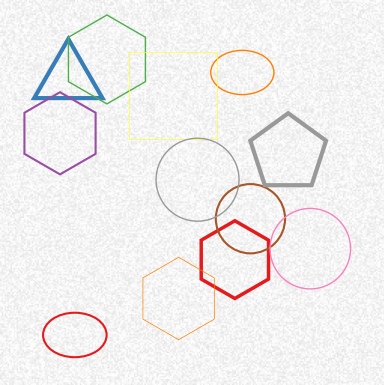[{"shape": "hexagon", "thickness": 2.5, "radius": 0.5, "center": [0.61, 0.326]}, {"shape": "oval", "thickness": 1.5, "radius": 0.41, "center": [0.194, 0.13]}, {"shape": "triangle", "thickness": 3, "radius": 0.51, "center": [0.177, 0.796]}, {"shape": "hexagon", "thickness": 1, "radius": 0.58, "center": [0.278, 0.846]}, {"shape": "hexagon", "thickness": 1.5, "radius": 0.53, "center": [0.156, 0.654]}, {"shape": "oval", "thickness": 1, "radius": 0.41, "center": [0.629, 0.812]}, {"shape": "hexagon", "thickness": 0.5, "radius": 0.54, "center": [0.464, 0.225]}, {"shape": "square", "thickness": 0.5, "radius": 0.57, "center": [0.45, 0.752]}, {"shape": "circle", "thickness": 1.5, "radius": 0.45, "center": [0.651, 0.432]}, {"shape": "circle", "thickness": 1, "radius": 0.52, "center": [0.806, 0.354]}, {"shape": "pentagon", "thickness": 3, "radius": 0.52, "center": [0.749, 0.603]}, {"shape": "circle", "thickness": 1, "radius": 0.54, "center": [0.513, 0.533]}]